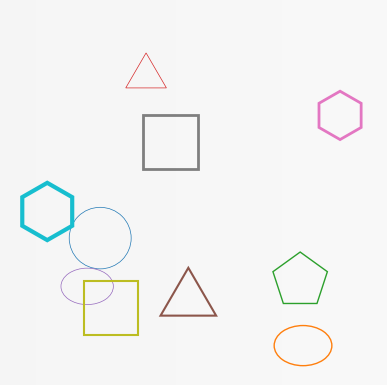[{"shape": "circle", "thickness": 0.5, "radius": 0.4, "center": [0.259, 0.382]}, {"shape": "oval", "thickness": 1, "radius": 0.37, "center": [0.782, 0.102]}, {"shape": "pentagon", "thickness": 1, "radius": 0.37, "center": [0.775, 0.271]}, {"shape": "triangle", "thickness": 0.5, "radius": 0.3, "center": [0.377, 0.802]}, {"shape": "oval", "thickness": 0.5, "radius": 0.34, "center": [0.225, 0.256]}, {"shape": "triangle", "thickness": 1.5, "radius": 0.41, "center": [0.486, 0.222]}, {"shape": "hexagon", "thickness": 2, "radius": 0.31, "center": [0.878, 0.7]}, {"shape": "square", "thickness": 2, "radius": 0.35, "center": [0.44, 0.632]}, {"shape": "square", "thickness": 1.5, "radius": 0.35, "center": [0.287, 0.199]}, {"shape": "hexagon", "thickness": 3, "radius": 0.37, "center": [0.122, 0.451]}]